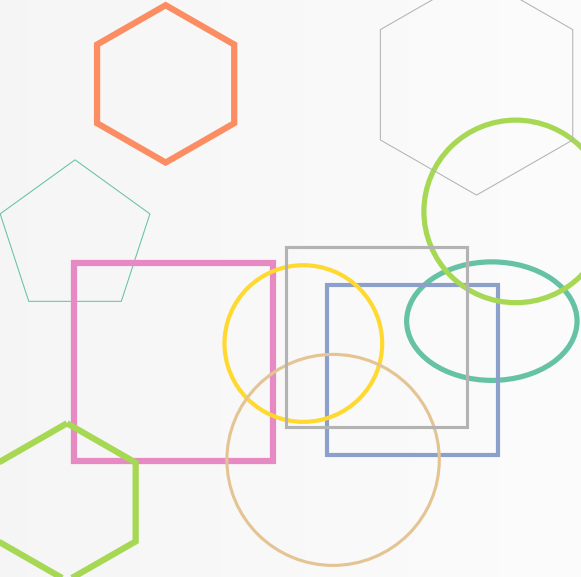[{"shape": "oval", "thickness": 2.5, "radius": 0.73, "center": [0.846, 0.443]}, {"shape": "pentagon", "thickness": 0.5, "radius": 0.68, "center": [0.129, 0.587]}, {"shape": "hexagon", "thickness": 3, "radius": 0.68, "center": [0.285, 0.854]}, {"shape": "square", "thickness": 2, "radius": 0.73, "center": [0.71, 0.358]}, {"shape": "square", "thickness": 3, "radius": 0.86, "center": [0.298, 0.373]}, {"shape": "hexagon", "thickness": 3, "radius": 0.68, "center": [0.115, 0.13]}, {"shape": "circle", "thickness": 2.5, "radius": 0.79, "center": [0.887, 0.633]}, {"shape": "circle", "thickness": 2, "radius": 0.68, "center": [0.522, 0.404]}, {"shape": "circle", "thickness": 1.5, "radius": 0.91, "center": [0.573, 0.203]}, {"shape": "hexagon", "thickness": 0.5, "radius": 0.96, "center": [0.82, 0.852]}, {"shape": "square", "thickness": 1.5, "radius": 0.78, "center": [0.647, 0.416]}]